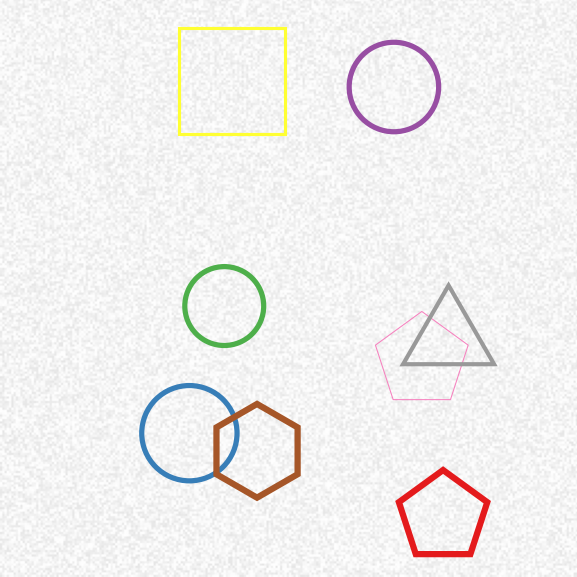[{"shape": "pentagon", "thickness": 3, "radius": 0.4, "center": [0.767, 0.105]}, {"shape": "circle", "thickness": 2.5, "radius": 0.41, "center": [0.328, 0.249]}, {"shape": "circle", "thickness": 2.5, "radius": 0.34, "center": [0.388, 0.469]}, {"shape": "circle", "thickness": 2.5, "radius": 0.39, "center": [0.682, 0.848]}, {"shape": "square", "thickness": 1.5, "radius": 0.46, "center": [0.402, 0.858]}, {"shape": "hexagon", "thickness": 3, "radius": 0.41, "center": [0.445, 0.218]}, {"shape": "pentagon", "thickness": 0.5, "radius": 0.42, "center": [0.73, 0.375]}, {"shape": "triangle", "thickness": 2, "radius": 0.45, "center": [0.777, 0.414]}]